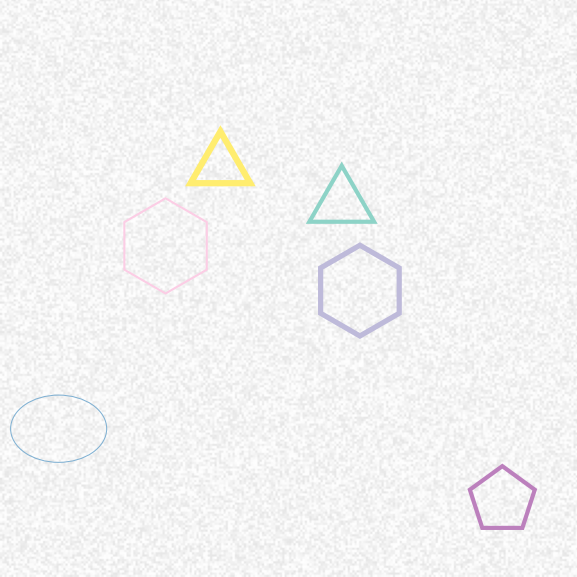[{"shape": "triangle", "thickness": 2, "radius": 0.32, "center": [0.592, 0.648]}, {"shape": "hexagon", "thickness": 2.5, "radius": 0.39, "center": [0.623, 0.496]}, {"shape": "oval", "thickness": 0.5, "radius": 0.42, "center": [0.102, 0.257]}, {"shape": "hexagon", "thickness": 1, "radius": 0.41, "center": [0.287, 0.573]}, {"shape": "pentagon", "thickness": 2, "radius": 0.3, "center": [0.87, 0.133]}, {"shape": "triangle", "thickness": 3, "radius": 0.3, "center": [0.382, 0.712]}]